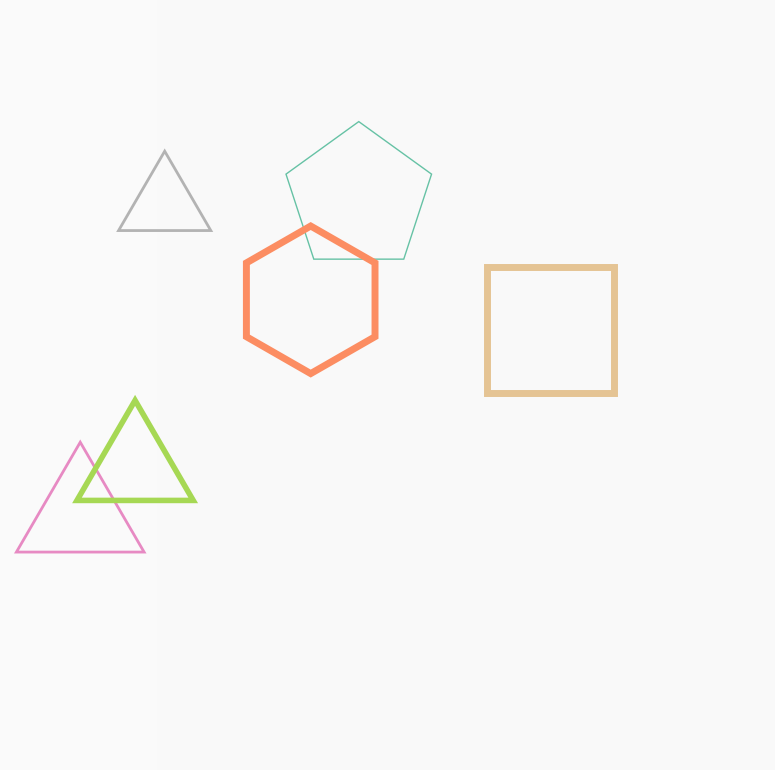[{"shape": "pentagon", "thickness": 0.5, "radius": 0.49, "center": [0.463, 0.743]}, {"shape": "hexagon", "thickness": 2.5, "radius": 0.48, "center": [0.401, 0.611]}, {"shape": "triangle", "thickness": 1, "radius": 0.48, "center": [0.104, 0.331]}, {"shape": "triangle", "thickness": 2, "radius": 0.43, "center": [0.174, 0.393]}, {"shape": "square", "thickness": 2.5, "radius": 0.41, "center": [0.71, 0.571]}, {"shape": "triangle", "thickness": 1, "radius": 0.34, "center": [0.213, 0.735]}]